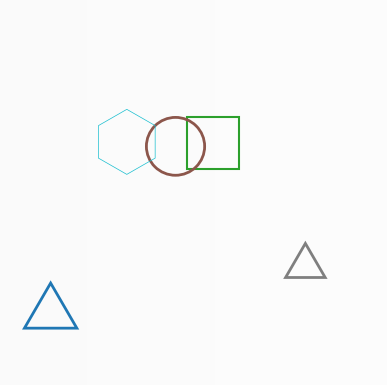[{"shape": "triangle", "thickness": 2, "radius": 0.39, "center": [0.131, 0.187]}, {"shape": "square", "thickness": 1.5, "radius": 0.34, "center": [0.55, 0.629]}, {"shape": "circle", "thickness": 2, "radius": 0.38, "center": [0.453, 0.62]}, {"shape": "triangle", "thickness": 2, "radius": 0.29, "center": [0.788, 0.309]}, {"shape": "hexagon", "thickness": 0.5, "radius": 0.42, "center": [0.327, 0.632]}]